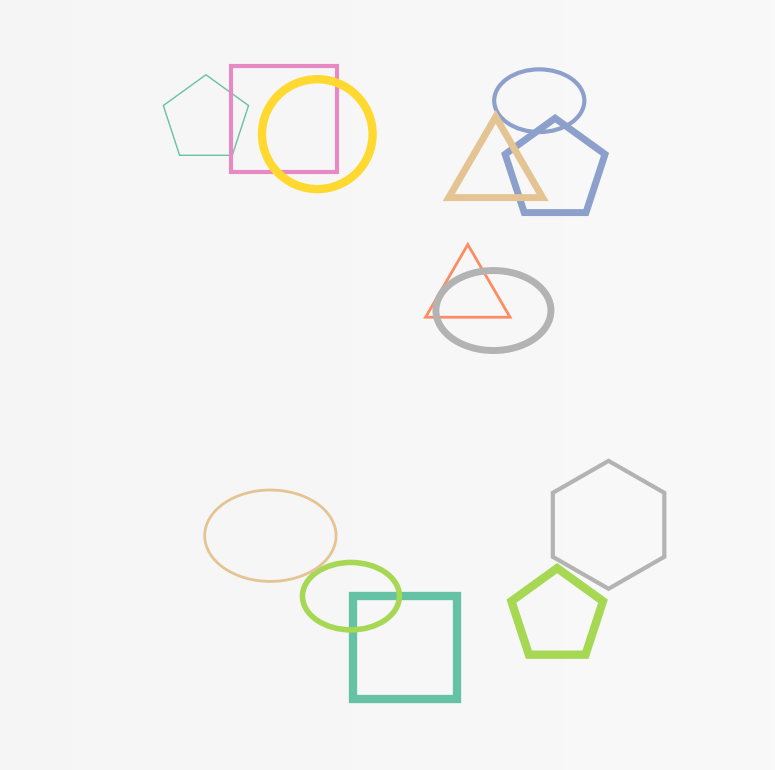[{"shape": "square", "thickness": 3, "radius": 0.33, "center": [0.523, 0.159]}, {"shape": "pentagon", "thickness": 0.5, "radius": 0.29, "center": [0.266, 0.845]}, {"shape": "triangle", "thickness": 1, "radius": 0.31, "center": [0.604, 0.619]}, {"shape": "pentagon", "thickness": 2.5, "radius": 0.34, "center": [0.716, 0.779]}, {"shape": "oval", "thickness": 1.5, "radius": 0.29, "center": [0.696, 0.869]}, {"shape": "square", "thickness": 1.5, "radius": 0.34, "center": [0.366, 0.845]}, {"shape": "pentagon", "thickness": 3, "radius": 0.31, "center": [0.719, 0.2]}, {"shape": "oval", "thickness": 2, "radius": 0.31, "center": [0.453, 0.226]}, {"shape": "circle", "thickness": 3, "radius": 0.36, "center": [0.409, 0.826]}, {"shape": "oval", "thickness": 1, "radius": 0.42, "center": [0.349, 0.304]}, {"shape": "triangle", "thickness": 2.5, "radius": 0.35, "center": [0.64, 0.778]}, {"shape": "oval", "thickness": 2.5, "radius": 0.37, "center": [0.637, 0.597]}, {"shape": "hexagon", "thickness": 1.5, "radius": 0.42, "center": [0.785, 0.318]}]